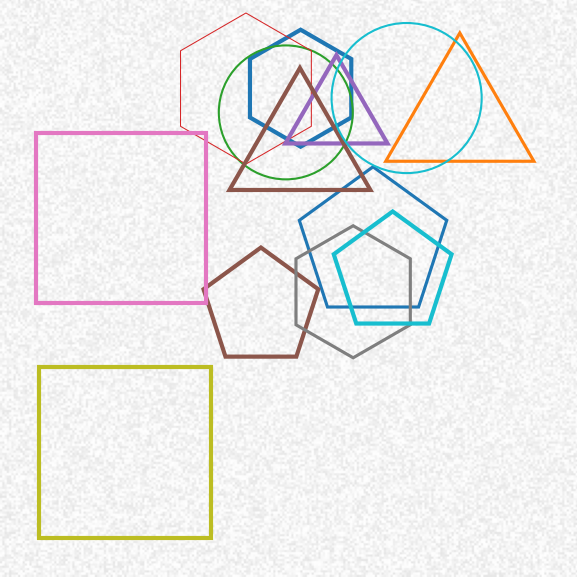[{"shape": "hexagon", "thickness": 2, "radius": 0.51, "center": [0.521, 0.846]}, {"shape": "pentagon", "thickness": 1.5, "radius": 0.67, "center": [0.646, 0.576]}, {"shape": "triangle", "thickness": 1.5, "radius": 0.74, "center": [0.796, 0.794]}, {"shape": "circle", "thickness": 1, "radius": 0.58, "center": [0.495, 0.805]}, {"shape": "hexagon", "thickness": 0.5, "radius": 0.65, "center": [0.426, 0.846]}, {"shape": "triangle", "thickness": 2, "radius": 0.51, "center": [0.583, 0.802]}, {"shape": "pentagon", "thickness": 2, "radius": 0.52, "center": [0.452, 0.466]}, {"shape": "triangle", "thickness": 2, "radius": 0.7, "center": [0.519, 0.741]}, {"shape": "square", "thickness": 2, "radius": 0.74, "center": [0.209, 0.622]}, {"shape": "hexagon", "thickness": 1.5, "radius": 0.57, "center": [0.612, 0.494]}, {"shape": "square", "thickness": 2, "radius": 0.74, "center": [0.216, 0.216]}, {"shape": "circle", "thickness": 1, "radius": 0.65, "center": [0.704, 0.829]}, {"shape": "pentagon", "thickness": 2, "radius": 0.54, "center": [0.68, 0.526]}]